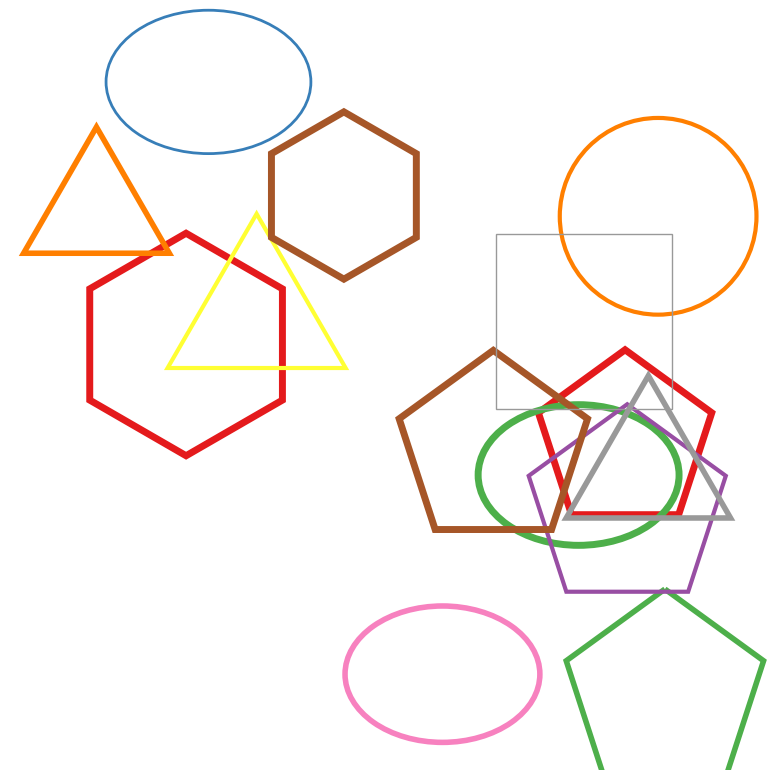[{"shape": "pentagon", "thickness": 2.5, "radius": 0.59, "center": [0.812, 0.427]}, {"shape": "hexagon", "thickness": 2.5, "radius": 0.72, "center": [0.242, 0.553]}, {"shape": "oval", "thickness": 1, "radius": 0.67, "center": [0.271, 0.894]}, {"shape": "oval", "thickness": 2.5, "radius": 0.65, "center": [0.751, 0.383]}, {"shape": "pentagon", "thickness": 2, "radius": 0.67, "center": [0.864, 0.1]}, {"shape": "pentagon", "thickness": 1.5, "radius": 0.67, "center": [0.815, 0.34]}, {"shape": "triangle", "thickness": 2, "radius": 0.55, "center": [0.125, 0.726]}, {"shape": "circle", "thickness": 1.5, "radius": 0.64, "center": [0.855, 0.719]}, {"shape": "triangle", "thickness": 1.5, "radius": 0.67, "center": [0.333, 0.589]}, {"shape": "pentagon", "thickness": 2.5, "radius": 0.64, "center": [0.641, 0.416]}, {"shape": "hexagon", "thickness": 2.5, "radius": 0.54, "center": [0.447, 0.746]}, {"shape": "oval", "thickness": 2, "radius": 0.63, "center": [0.575, 0.124]}, {"shape": "square", "thickness": 0.5, "radius": 0.57, "center": [0.759, 0.582]}, {"shape": "triangle", "thickness": 2, "radius": 0.62, "center": [0.842, 0.389]}]